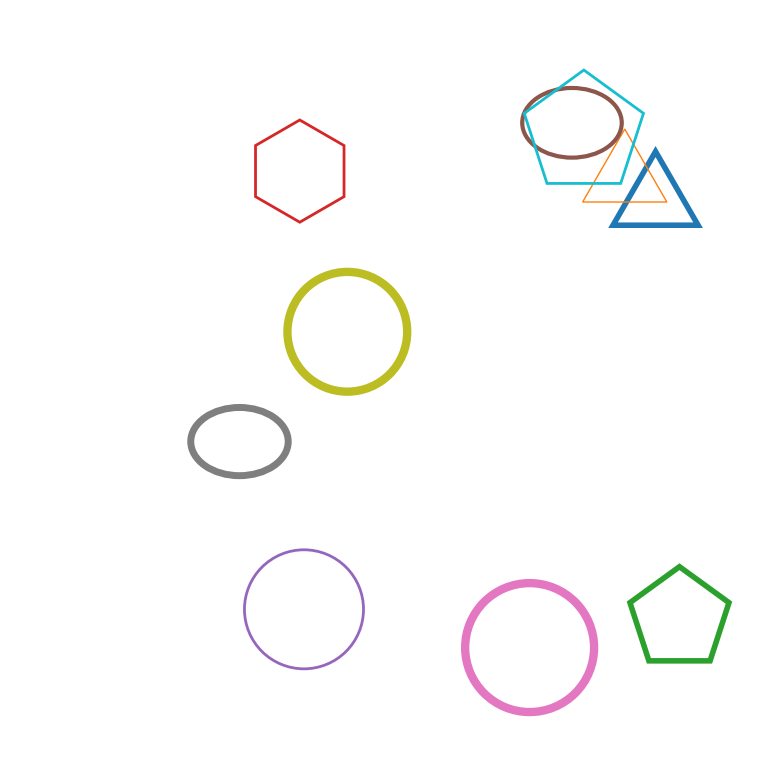[{"shape": "triangle", "thickness": 2, "radius": 0.32, "center": [0.851, 0.739]}, {"shape": "triangle", "thickness": 0.5, "radius": 0.32, "center": [0.811, 0.769]}, {"shape": "pentagon", "thickness": 2, "radius": 0.34, "center": [0.882, 0.196]}, {"shape": "hexagon", "thickness": 1, "radius": 0.33, "center": [0.389, 0.778]}, {"shape": "circle", "thickness": 1, "radius": 0.39, "center": [0.395, 0.209]}, {"shape": "oval", "thickness": 1.5, "radius": 0.32, "center": [0.743, 0.841]}, {"shape": "circle", "thickness": 3, "radius": 0.42, "center": [0.688, 0.159]}, {"shape": "oval", "thickness": 2.5, "radius": 0.32, "center": [0.311, 0.427]}, {"shape": "circle", "thickness": 3, "radius": 0.39, "center": [0.451, 0.569]}, {"shape": "pentagon", "thickness": 1, "radius": 0.41, "center": [0.758, 0.828]}]